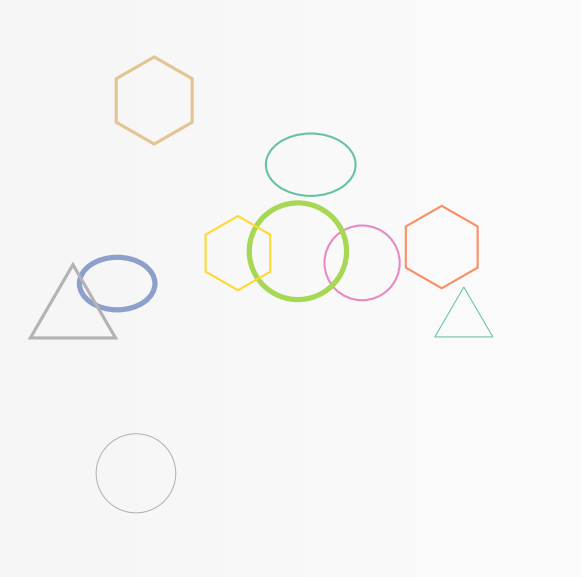[{"shape": "triangle", "thickness": 0.5, "radius": 0.29, "center": [0.798, 0.445]}, {"shape": "oval", "thickness": 1, "radius": 0.39, "center": [0.535, 0.714]}, {"shape": "hexagon", "thickness": 1, "radius": 0.36, "center": [0.76, 0.571]}, {"shape": "oval", "thickness": 2.5, "radius": 0.32, "center": [0.202, 0.508]}, {"shape": "circle", "thickness": 1, "radius": 0.32, "center": [0.623, 0.544]}, {"shape": "circle", "thickness": 2.5, "radius": 0.42, "center": [0.512, 0.564]}, {"shape": "hexagon", "thickness": 1, "radius": 0.32, "center": [0.409, 0.561]}, {"shape": "hexagon", "thickness": 1.5, "radius": 0.38, "center": [0.265, 0.825]}, {"shape": "circle", "thickness": 0.5, "radius": 0.34, "center": [0.234, 0.18]}, {"shape": "triangle", "thickness": 1.5, "radius": 0.42, "center": [0.125, 0.456]}]